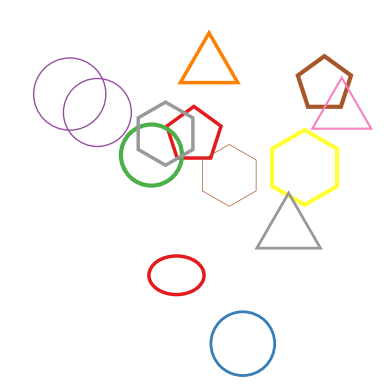[{"shape": "pentagon", "thickness": 2.5, "radius": 0.37, "center": [0.504, 0.649]}, {"shape": "oval", "thickness": 2.5, "radius": 0.36, "center": [0.458, 0.285]}, {"shape": "circle", "thickness": 2, "radius": 0.41, "center": [0.631, 0.107]}, {"shape": "circle", "thickness": 3, "radius": 0.4, "center": [0.393, 0.597]}, {"shape": "circle", "thickness": 1, "radius": 0.44, "center": [0.253, 0.708]}, {"shape": "circle", "thickness": 1, "radius": 0.47, "center": [0.181, 0.756]}, {"shape": "triangle", "thickness": 2.5, "radius": 0.43, "center": [0.543, 0.828]}, {"shape": "hexagon", "thickness": 3, "radius": 0.49, "center": [0.791, 0.565]}, {"shape": "hexagon", "thickness": 0.5, "radius": 0.4, "center": [0.596, 0.544]}, {"shape": "pentagon", "thickness": 3, "radius": 0.36, "center": [0.843, 0.781]}, {"shape": "triangle", "thickness": 1.5, "radius": 0.44, "center": [0.888, 0.71]}, {"shape": "hexagon", "thickness": 2.5, "radius": 0.41, "center": [0.43, 0.653]}, {"shape": "triangle", "thickness": 2, "radius": 0.48, "center": [0.75, 0.403]}]